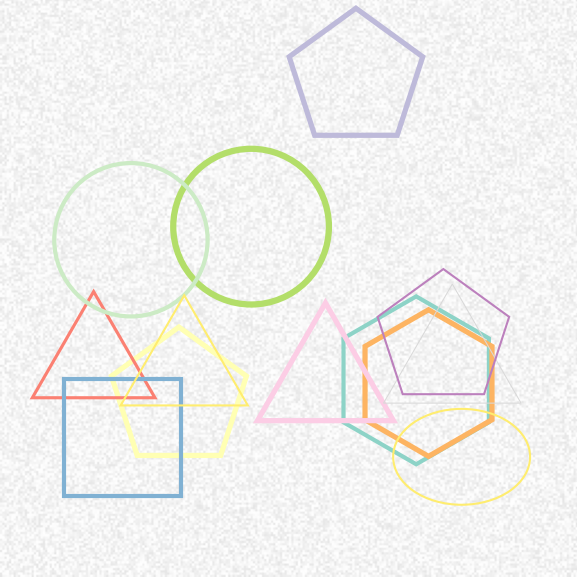[{"shape": "hexagon", "thickness": 2, "radius": 0.73, "center": [0.721, 0.341]}, {"shape": "pentagon", "thickness": 2.5, "radius": 0.61, "center": [0.31, 0.31]}, {"shape": "pentagon", "thickness": 2.5, "radius": 0.61, "center": [0.616, 0.863]}, {"shape": "triangle", "thickness": 1.5, "radius": 0.61, "center": [0.162, 0.372]}, {"shape": "square", "thickness": 2, "radius": 0.51, "center": [0.212, 0.242]}, {"shape": "hexagon", "thickness": 2.5, "radius": 0.63, "center": [0.742, 0.336]}, {"shape": "circle", "thickness": 3, "radius": 0.67, "center": [0.435, 0.607]}, {"shape": "triangle", "thickness": 2.5, "radius": 0.68, "center": [0.564, 0.339]}, {"shape": "triangle", "thickness": 0.5, "radius": 0.69, "center": [0.783, 0.37]}, {"shape": "pentagon", "thickness": 1, "radius": 0.6, "center": [0.768, 0.413]}, {"shape": "circle", "thickness": 2, "radius": 0.66, "center": [0.227, 0.584]}, {"shape": "oval", "thickness": 1, "radius": 0.59, "center": [0.799, 0.208]}, {"shape": "triangle", "thickness": 1, "radius": 0.64, "center": [0.319, 0.361]}]